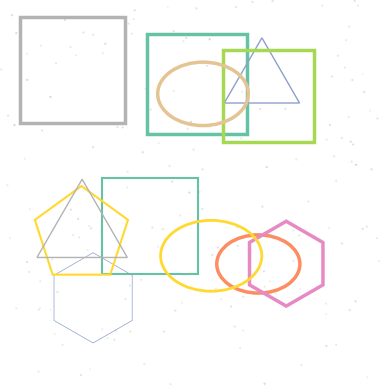[{"shape": "square", "thickness": 1.5, "radius": 0.62, "center": [0.39, 0.413]}, {"shape": "square", "thickness": 2.5, "radius": 0.65, "center": [0.512, 0.782]}, {"shape": "oval", "thickness": 2.5, "radius": 0.54, "center": [0.671, 0.314]}, {"shape": "hexagon", "thickness": 0.5, "radius": 0.59, "center": [0.242, 0.226]}, {"shape": "triangle", "thickness": 1, "radius": 0.56, "center": [0.68, 0.789]}, {"shape": "hexagon", "thickness": 2.5, "radius": 0.55, "center": [0.743, 0.315]}, {"shape": "square", "thickness": 2.5, "radius": 0.59, "center": [0.697, 0.751]}, {"shape": "pentagon", "thickness": 1.5, "radius": 0.64, "center": [0.212, 0.39]}, {"shape": "oval", "thickness": 2, "radius": 0.66, "center": [0.549, 0.336]}, {"shape": "oval", "thickness": 2.5, "radius": 0.59, "center": [0.527, 0.756]}, {"shape": "triangle", "thickness": 1, "radius": 0.68, "center": [0.213, 0.399]}, {"shape": "square", "thickness": 2.5, "radius": 0.69, "center": [0.188, 0.818]}]